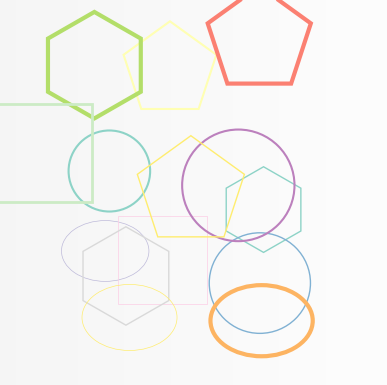[{"shape": "hexagon", "thickness": 1, "radius": 0.56, "center": [0.68, 0.456]}, {"shape": "circle", "thickness": 1.5, "radius": 0.53, "center": [0.282, 0.556]}, {"shape": "pentagon", "thickness": 1.5, "radius": 0.63, "center": [0.439, 0.819]}, {"shape": "oval", "thickness": 0.5, "radius": 0.56, "center": [0.271, 0.348]}, {"shape": "pentagon", "thickness": 3, "radius": 0.7, "center": [0.669, 0.896]}, {"shape": "circle", "thickness": 1, "radius": 0.65, "center": [0.671, 0.265]}, {"shape": "oval", "thickness": 3, "radius": 0.66, "center": [0.675, 0.167]}, {"shape": "hexagon", "thickness": 3, "radius": 0.69, "center": [0.244, 0.831]}, {"shape": "square", "thickness": 0.5, "radius": 0.57, "center": [0.419, 0.324]}, {"shape": "hexagon", "thickness": 1, "radius": 0.64, "center": [0.325, 0.283]}, {"shape": "circle", "thickness": 1.5, "radius": 0.72, "center": [0.615, 0.519]}, {"shape": "square", "thickness": 2, "radius": 0.64, "center": [0.108, 0.603]}, {"shape": "oval", "thickness": 0.5, "radius": 0.61, "center": [0.334, 0.175]}, {"shape": "pentagon", "thickness": 1, "radius": 0.73, "center": [0.493, 0.502]}]